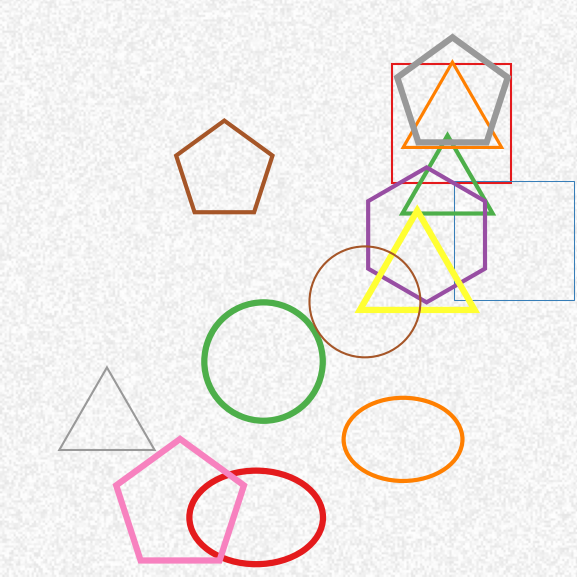[{"shape": "square", "thickness": 1, "radius": 0.51, "center": [0.781, 0.786]}, {"shape": "oval", "thickness": 3, "radius": 0.58, "center": [0.444, 0.103]}, {"shape": "square", "thickness": 0.5, "radius": 0.52, "center": [0.89, 0.582]}, {"shape": "circle", "thickness": 3, "radius": 0.51, "center": [0.456, 0.373]}, {"shape": "triangle", "thickness": 2, "radius": 0.45, "center": [0.775, 0.674]}, {"shape": "hexagon", "thickness": 2, "radius": 0.58, "center": [0.739, 0.592]}, {"shape": "triangle", "thickness": 1.5, "radius": 0.49, "center": [0.783, 0.793]}, {"shape": "oval", "thickness": 2, "radius": 0.51, "center": [0.698, 0.238]}, {"shape": "triangle", "thickness": 3, "radius": 0.57, "center": [0.723, 0.52]}, {"shape": "pentagon", "thickness": 2, "radius": 0.44, "center": [0.388, 0.703]}, {"shape": "circle", "thickness": 1, "radius": 0.48, "center": [0.632, 0.476]}, {"shape": "pentagon", "thickness": 3, "radius": 0.58, "center": [0.312, 0.123]}, {"shape": "pentagon", "thickness": 3, "radius": 0.5, "center": [0.784, 0.834]}, {"shape": "triangle", "thickness": 1, "radius": 0.48, "center": [0.185, 0.268]}]